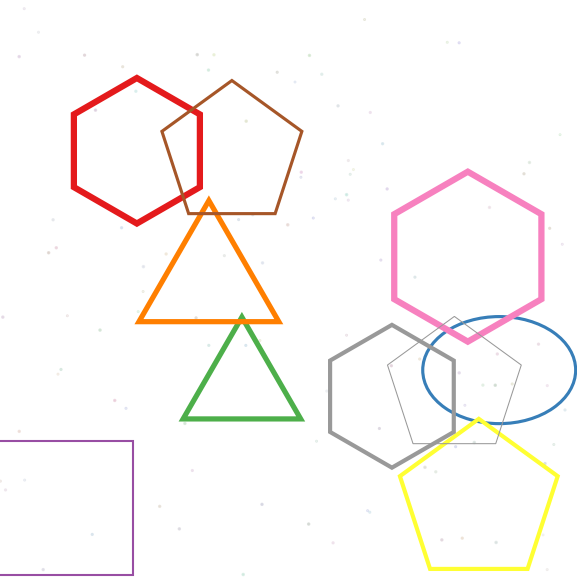[{"shape": "hexagon", "thickness": 3, "radius": 0.63, "center": [0.237, 0.738]}, {"shape": "oval", "thickness": 1.5, "radius": 0.66, "center": [0.864, 0.358]}, {"shape": "triangle", "thickness": 2.5, "radius": 0.59, "center": [0.419, 0.332]}, {"shape": "square", "thickness": 1, "radius": 0.58, "center": [0.114, 0.119]}, {"shape": "triangle", "thickness": 2.5, "radius": 0.7, "center": [0.362, 0.512]}, {"shape": "pentagon", "thickness": 2, "radius": 0.72, "center": [0.829, 0.13]}, {"shape": "pentagon", "thickness": 1.5, "radius": 0.64, "center": [0.402, 0.732]}, {"shape": "hexagon", "thickness": 3, "radius": 0.74, "center": [0.81, 0.555]}, {"shape": "pentagon", "thickness": 0.5, "radius": 0.61, "center": [0.787, 0.329]}, {"shape": "hexagon", "thickness": 2, "radius": 0.62, "center": [0.679, 0.313]}]